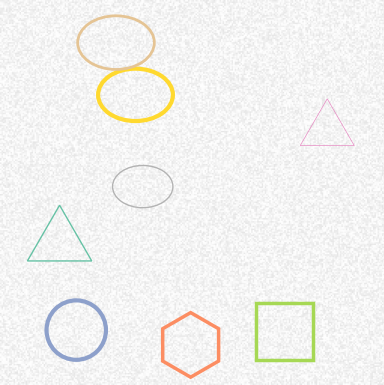[{"shape": "triangle", "thickness": 1, "radius": 0.48, "center": [0.155, 0.37]}, {"shape": "hexagon", "thickness": 2.5, "radius": 0.42, "center": [0.495, 0.104]}, {"shape": "circle", "thickness": 3, "radius": 0.39, "center": [0.198, 0.143]}, {"shape": "triangle", "thickness": 0.5, "radius": 0.4, "center": [0.85, 0.662]}, {"shape": "square", "thickness": 2.5, "radius": 0.36, "center": [0.739, 0.139]}, {"shape": "oval", "thickness": 3, "radius": 0.49, "center": [0.352, 0.754]}, {"shape": "oval", "thickness": 2, "radius": 0.5, "center": [0.301, 0.889]}, {"shape": "oval", "thickness": 1, "radius": 0.39, "center": [0.371, 0.515]}]